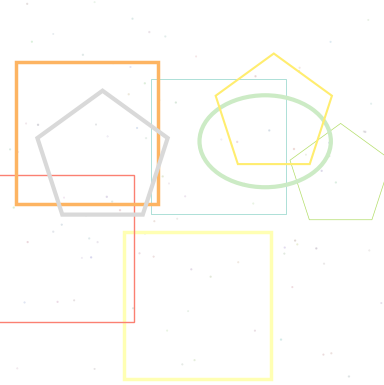[{"shape": "square", "thickness": 0.5, "radius": 0.88, "center": [0.566, 0.619]}, {"shape": "square", "thickness": 2.5, "radius": 0.95, "center": [0.513, 0.207]}, {"shape": "square", "thickness": 1, "radius": 0.95, "center": [0.158, 0.355]}, {"shape": "square", "thickness": 2.5, "radius": 0.92, "center": [0.226, 0.653]}, {"shape": "pentagon", "thickness": 0.5, "radius": 0.69, "center": [0.885, 0.541]}, {"shape": "pentagon", "thickness": 3, "radius": 0.89, "center": [0.266, 0.586]}, {"shape": "oval", "thickness": 3, "radius": 0.85, "center": [0.689, 0.633]}, {"shape": "pentagon", "thickness": 1.5, "radius": 0.79, "center": [0.711, 0.702]}]